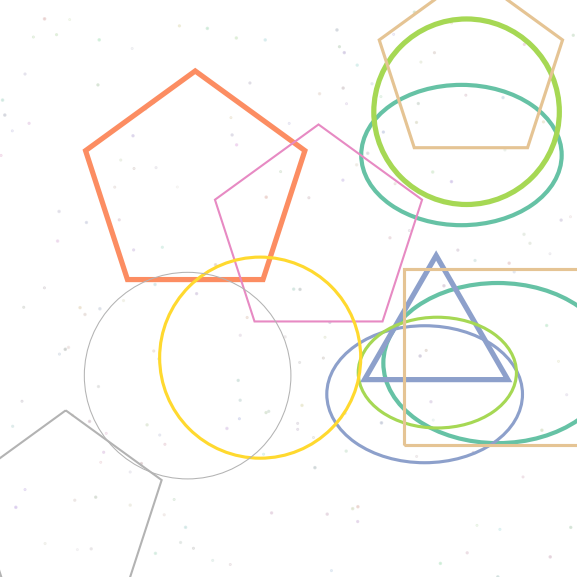[{"shape": "oval", "thickness": 2, "radius": 0.87, "center": [0.799, 0.731]}, {"shape": "oval", "thickness": 2, "radius": 0.99, "center": [0.862, 0.37]}, {"shape": "pentagon", "thickness": 2.5, "radius": 1.0, "center": [0.338, 0.677]}, {"shape": "triangle", "thickness": 2.5, "radius": 0.72, "center": [0.755, 0.413]}, {"shape": "oval", "thickness": 1.5, "radius": 0.85, "center": [0.735, 0.316]}, {"shape": "pentagon", "thickness": 1, "radius": 0.94, "center": [0.552, 0.595]}, {"shape": "oval", "thickness": 1.5, "radius": 0.68, "center": [0.757, 0.354]}, {"shape": "circle", "thickness": 2.5, "radius": 0.8, "center": [0.808, 0.806]}, {"shape": "circle", "thickness": 1.5, "radius": 0.87, "center": [0.451, 0.38]}, {"shape": "pentagon", "thickness": 1.5, "radius": 0.83, "center": [0.815, 0.878]}, {"shape": "square", "thickness": 1.5, "radius": 0.77, "center": [0.852, 0.381]}, {"shape": "circle", "thickness": 0.5, "radius": 0.89, "center": [0.325, 0.349]}, {"shape": "pentagon", "thickness": 1, "radius": 0.87, "center": [0.114, 0.114]}]